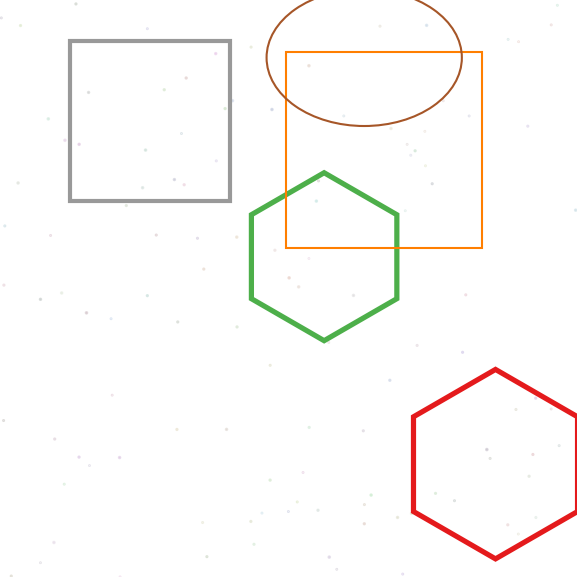[{"shape": "hexagon", "thickness": 2.5, "radius": 0.82, "center": [0.858, 0.195]}, {"shape": "hexagon", "thickness": 2.5, "radius": 0.73, "center": [0.561, 0.555]}, {"shape": "square", "thickness": 1, "radius": 0.85, "center": [0.665, 0.74]}, {"shape": "oval", "thickness": 1, "radius": 0.85, "center": [0.631, 0.899]}, {"shape": "square", "thickness": 2, "radius": 0.69, "center": [0.259, 0.79]}]